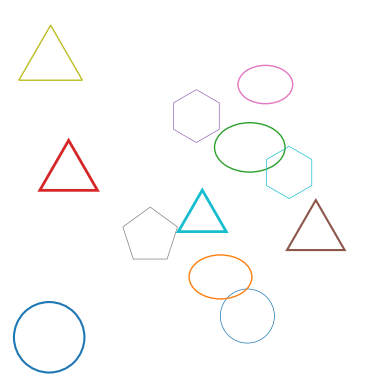[{"shape": "circle", "thickness": 1.5, "radius": 0.46, "center": [0.128, 0.124]}, {"shape": "circle", "thickness": 0.5, "radius": 0.35, "center": [0.642, 0.179]}, {"shape": "oval", "thickness": 1, "radius": 0.41, "center": [0.573, 0.281]}, {"shape": "oval", "thickness": 1, "radius": 0.46, "center": [0.649, 0.617]}, {"shape": "triangle", "thickness": 2, "radius": 0.43, "center": [0.178, 0.549]}, {"shape": "hexagon", "thickness": 0.5, "radius": 0.34, "center": [0.51, 0.699]}, {"shape": "triangle", "thickness": 1.5, "radius": 0.43, "center": [0.82, 0.394]}, {"shape": "oval", "thickness": 1, "radius": 0.36, "center": [0.689, 0.78]}, {"shape": "pentagon", "thickness": 0.5, "radius": 0.37, "center": [0.39, 0.387]}, {"shape": "triangle", "thickness": 1, "radius": 0.48, "center": [0.132, 0.839]}, {"shape": "triangle", "thickness": 2, "radius": 0.36, "center": [0.525, 0.434]}, {"shape": "hexagon", "thickness": 0.5, "radius": 0.34, "center": [0.751, 0.552]}]